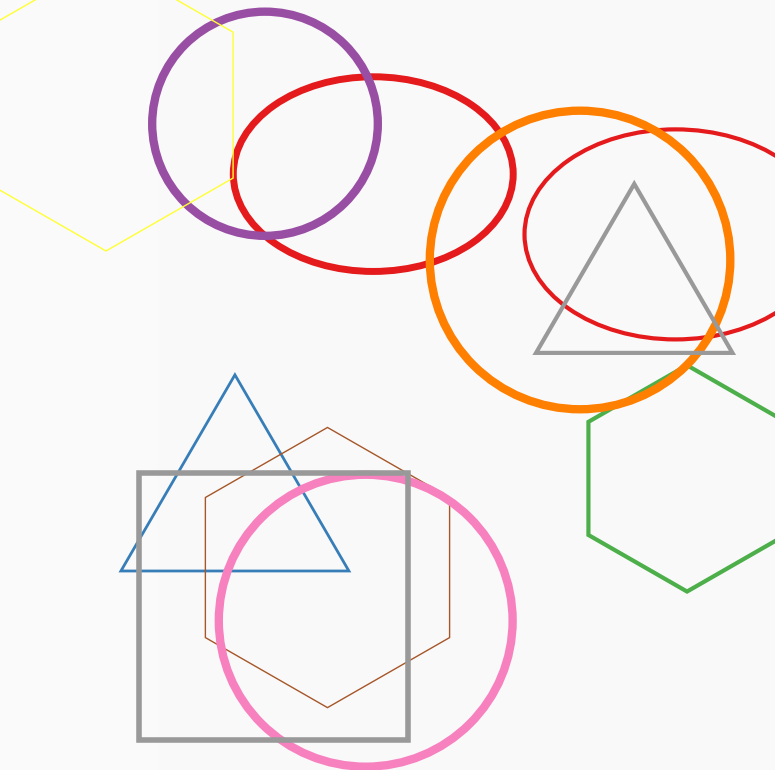[{"shape": "oval", "thickness": 1.5, "radius": 0.97, "center": [0.872, 0.696]}, {"shape": "oval", "thickness": 2.5, "radius": 0.9, "center": [0.482, 0.774]}, {"shape": "triangle", "thickness": 1, "radius": 0.85, "center": [0.303, 0.343]}, {"shape": "hexagon", "thickness": 1.5, "radius": 0.73, "center": [0.887, 0.379]}, {"shape": "circle", "thickness": 3, "radius": 0.73, "center": [0.342, 0.839]}, {"shape": "circle", "thickness": 3, "radius": 0.97, "center": [0.748, 0.662]}, {"shape": "hexagon", "thickness": 0.5, "radius": 0.95, "center": [0.137, 0.863]}, {"shape": "hexagon", "thickness": 0.5, "radius": 0.91, "center": [0.423, 0.263]}, {"shape": "circle", "thickness": 3, "radius": 0.95, "center": [0.472, 0.194]}, {"shape": "square", "thickness": 2, "radius": 0.87, "center": [0.353, 0.213]}, {"shape": "triangle", "thickness": 1.5, "radius": 0.73, "center": [0.818, 0.615]}]